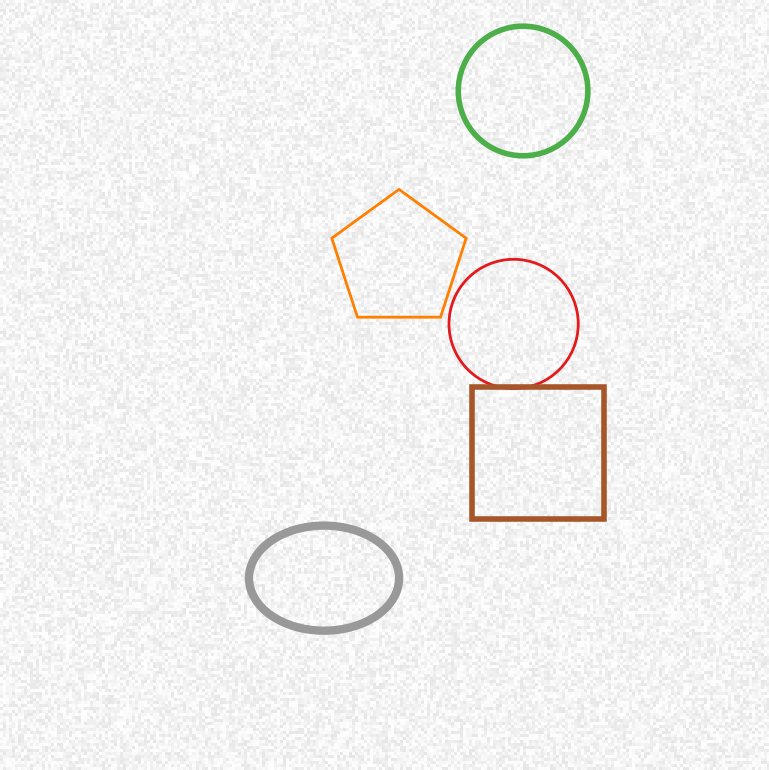[{"shape": "circle", "thickness": 1, "radius": 0.42, "center": [0.667, 0.579]}, {"shape": "circle", "thickness": 2, "radius": 0.42, "center": [0.679, 0.882]}, {"shape": "pentagon", "thickness": 1, "radius": 0.46, "center": [0.518, 0.662]}, {"shape": "square", "thickness": 2, "radius": 0.43, "center": [0.699, 0.412]}, {"shape": "oval", "thickness": 3, "radius": 0.49, "center": [0.421, 0.249]}]